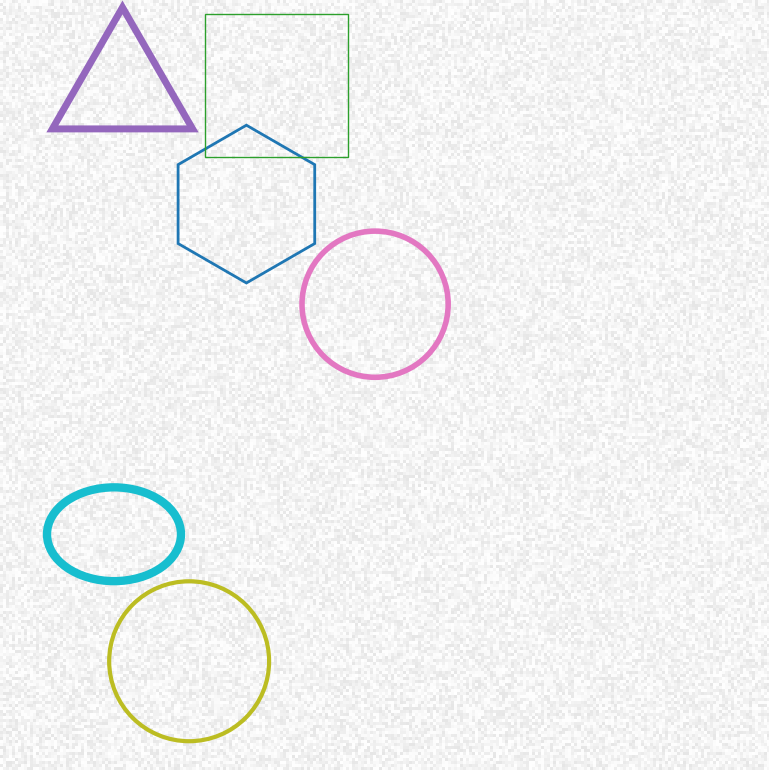[{"shape": "hexagon", "thickness": 1, "radius": 0.51, "center": [0.32, 0.735]}, {"shape": "square", "thickness": 0.5, "radius": 0.46, "center": [0.359, 0.889]}, {"shape": "triangle", "thickness": 2.5, "radius": 0.53, "center": [0.159, 0.885]}, {"shape": "circle", "thickness": 2, "radius": 0.47, "center": [0.487, 0.605]}, {"shape": "circle", "thickness": 1.5, "radius": 0.52, "center": [0.246, 0.141]}, {"shape": "oval", "thickness": 3, "radius": 0.44, "center": [0.148, 0.306]}]